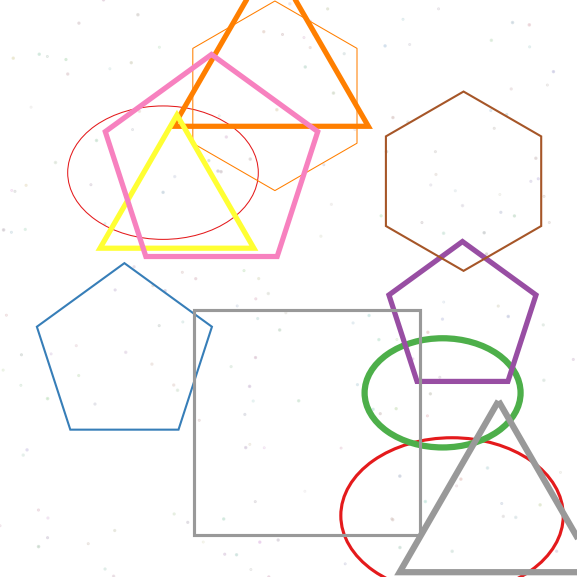[{"shape": "oval", "thickness": 1.5, "radius": 0.96, "center": [0.783, 0.106]}, {"shape": "oval", "thickness": 0.5, "radius": 0.83, "center": [0.282, 0.7]}, {"shape": "pentagon", "thickness": 1, "radius": 0.8, "center": [0.215, 0.384]}, {"shape": "oval", "thickness": 3, "radius": 0.68, "center": [0.766, 0.319]}, {"shape": "pentagon", "thickness": 2.5, "radius": 0.67, "center": [0.801, 0.447]}, {"shape": "triangle", "thickness": 2.5, "radius": 0.97, "center": [0.469, 0.878]}, {"shape": "hexagon", "thickness": 0.5, "radius": 0.82, "center": [0.476, 0.833]}, {"shape": "triangle", "thickness": 2.5, "radius": 0.77, "center": [0.306, 0.646]}, {"shape": "hexagon", "thickness": 1, "radius": 0.78, "center": [0.803, 0.685]}, {"shape": "pentagon", "thickness": 2.5, "radius": 0.97, "center": [0.366, 0.711]}, {"shape": "square", "thickness": 1.5, "radius": 0.98, "center": [0.532, 0.268]}, {"shape": "triangle", "thickness": 3, "radius": 0.99, "center": [0.863, 0.107]}]